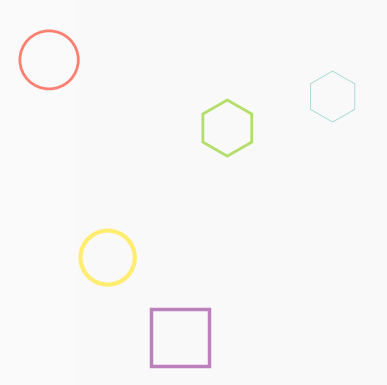[{"shape": "hexagon", "thickness": 0.5, "radius": 0.33, "center": [0.858, 0.749]}, {"shape": "circle", "thickness": 2, "radius": 0.38, "center": [0.127, 0.844]}, {"shape": "hexagon", "thickness": 2, "radius": 0.36, "center": [0.587, 0.667]}, {"shape": "square", "thickness": 2.5, "radius": 0.37, "center": [0.465, 0.124]}, {"shape": "circle", "thickness": 3, "radius": 0.35, "center": [0.278, 0.331]}]